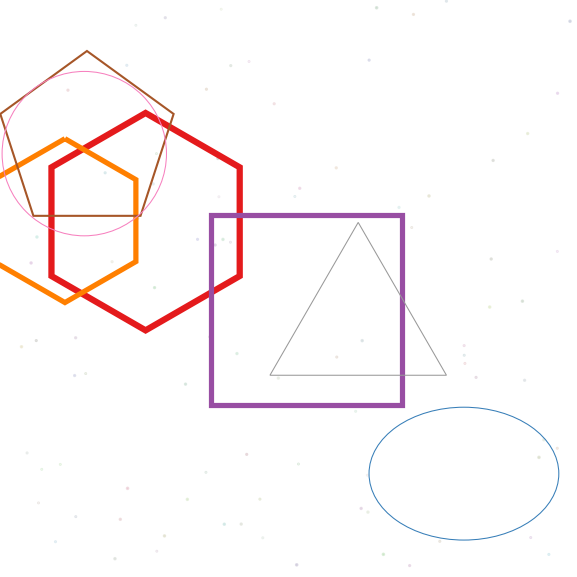[{"shape": "hexagon", "thickness": 3, "radius": 0.94, "center": [0.252, 0.615]}, {"shape": "oval", "thickness": 0.5, "radius": 0.82, "center": [0.803, 0.179]}, {"shape": "square", "thickness": 2.5, "radius": 0.82, "center": [0.531, 0.462]}, {"shape": "hexagon", "thickness": 2.5, "radius": 0.71, "center": [0.112, 0.617]}, {"shape": "pentagon", "thickness": 1, "radius": 0.79, "center": [0.151, 0.753]}, {"shape": "circle", "thickness": 0.5, "radius": 0.71, "center": [0.146, 0.733]}, {"shape": "triangle", "thickness": 0.5, "radius": 0.88, "center": [0.62, 0.438]}]